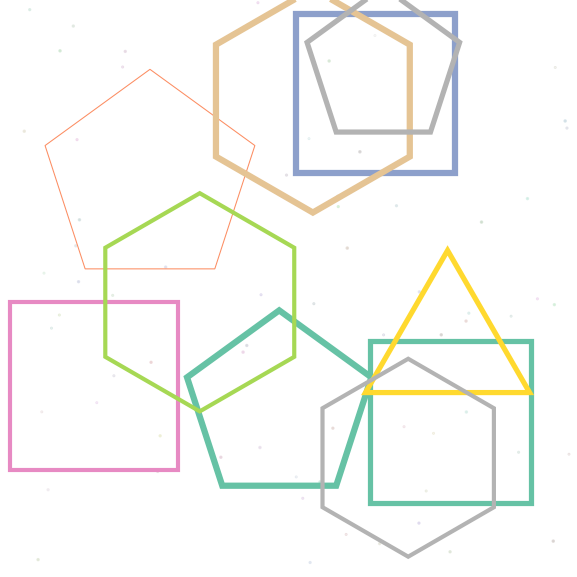[{"shape": "pentagon", "thickness": 3, "radius": 0.84, "center": [0.483, 0.294]}, {"shape": "square", "thickness": 2.5, "radius": 0.7, "center": [0.78, 0.268]}, {"shape": "pentagon", "thickness": 0.5, "radius": 0.95, "center": [0.26, 0.688]}, {"shape": "square", "thickness": 3, "radius": 0.69, "center": [0.651, 0.837]}, {"shape": "square", "thickness": 2, "radius": 0.73, "center": [0.163, 0.331]}, {"shape": "hexagon", "thickness": 2, "radius": 0.94, "center": [0.346, 0.476]}, {"shape": "triangle", "thickness": 2.5, "radius": 0.82, "center": [0.775, 0.401]}, {"shape": "hexagon", "thickness": 3, "radius": 0.97, "center": [0.542, 0.825]}, {"shape": "hexagon", "thickness": 2, "radius": 0.86, "center": [0.707, 0.207]}, {"shape": "pentagon", "thickness": 2.5, "radius": 0.69, "center": [0.664, 0.883]}]